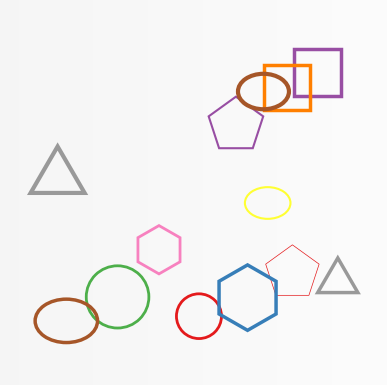[{"shape": "pentagon", "thickness": 0.5, "radius": 0.36, "center": [0.755, 0.292]}, {"shape": "circle", "thickness": 2, "radius": 0.29, "center": [0.513, 0.179]}, {"shape": "hexagon", "thickness": 2.5, "radius": 0.42, "center": [0.639, 0.227]}, {"shape": "circle", "thickness": 2, "radius": 0.4, "center": [0.303, 0.229]}, {"shape": "square", "thickness": 2.5, "radius": 0.31, "center": [0.819, 0.811]}, {"shape": "pentagon", "thickness": 1.5, "radius": 0.37, "center": [0.609, 0.675]}, {"shape": "square", "thickness": 2.5, "radius": 0.3, "center": [0.742, 0.773]}, {"shape": "oval", "thickness": 1.5, "radius": 0.29, "center": [0.691, 0.473]}, {"shape": "oval", "thickness": 3, "radius": 0.33, "center": [0.68, 0.762]}, {"shape": "oval", "thickness": 2.5, "radius": 0.4, "center": [0.171, 0.167]}, {"shape": "hexagon", "thickness": 2, "radius": 0.31, "center": [0.41, 0.351]}, {"shape": "triangle", "thickness": 2.5, "radius": 0.3, "center": [0.872, 0.27]}, {"shape": "triangle", "thickness": 3, "radius": 0.4, "center": [0.149, 0.539]}]